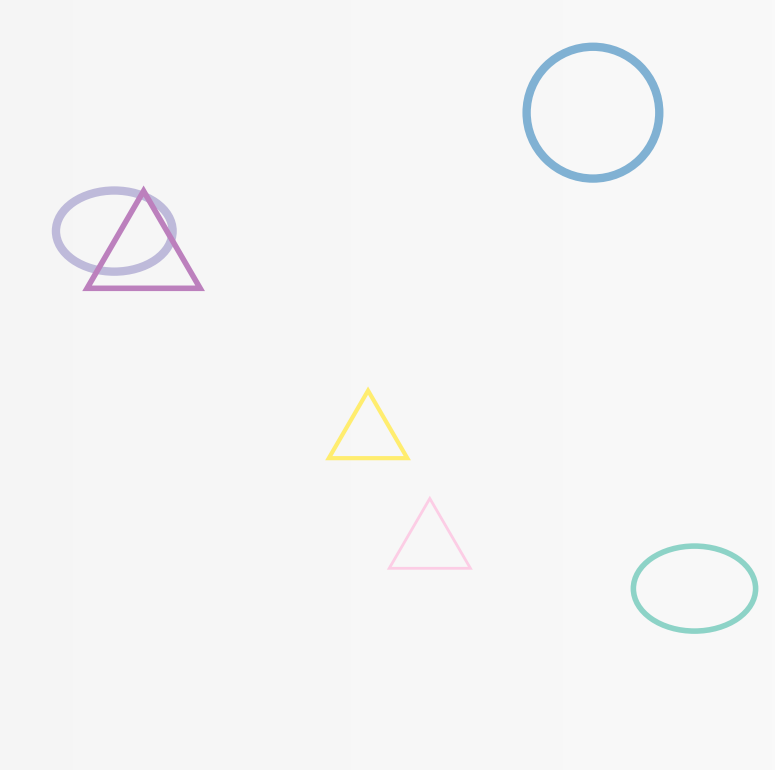[{"shape": "oval", "thickness": 2, "radius": 0.39, "center": [0.896, 0.236]}, {"shape": "oval", "thickness": 3, "radius": 0.38, "center": [0.147, 0.7]}, {"shape": "circle", "thickness": 3, "radius": 0.43, "center": [0.765, 0.854]}, {"shape": "triangle", "thickness": 1, "radius": 0.3, "center": [0.555, 0.292]}, {"shape": "triangle", "thickness": 2, "radius": 0.42, "center": [0.185, 0.668]}, {"shape": "triangle", "thickness": 1.5, "radius": 0.29, "center": [0.475, 0.434]}]